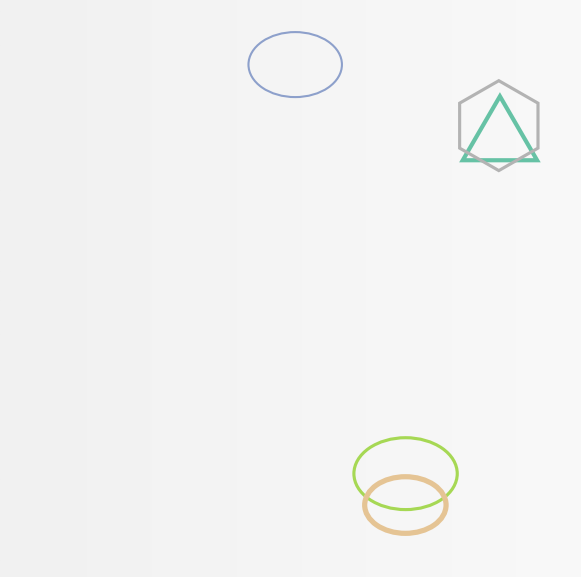[{"shape": "triangle", "thickness": 2, "radius": 0.37, "center": [0.86, 0.759]}, {"shape": "oval", "thickness": 1, "radius": 0.4, "center": [0.508, 0.887]}, {"shape": "oval", "thickness": 1.5, "radius": 0.44, "center": [0.698, 0.179]}, {"shape": "oval", "thickness": 2.5, "radius": 0.35, "center": [0.697, 0.125]}, {"shape": "hexagon", "thickness": 1.5, "radius": 0.39, "center": [0.858, 0.782]}]